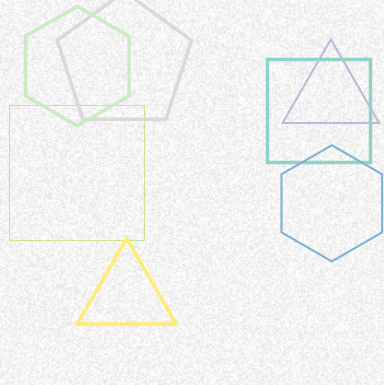[{"shape": "square", "thickness": 2.5, "radius": 0.67, "center": [0.826, 0.714]}, {"shape": "triangle", "thickness": 1.5, "radius": 0.72, "center": [0.859, 0.753]}, {"shape": "hexagon", "thickness": 1.5, "radius": 0.75, "center": [0.862, 0.472]}, {"shape": "square", "thickness": 0.5, "radius": 0.88, "center": [0.199, 0.552]}, {"shape": "pentagon", "thickness": 2.5, "radius": 0.92, "center": [0.323, 0.838]}, {"shape": "hexagon", "thickness": 2.5, "radius": 0.78, "center": [0.201, 0.828]}, {"shape": "triangle", "thickness": 2.5, "radius": 0.74, "center": [0.329, 0.232]}]